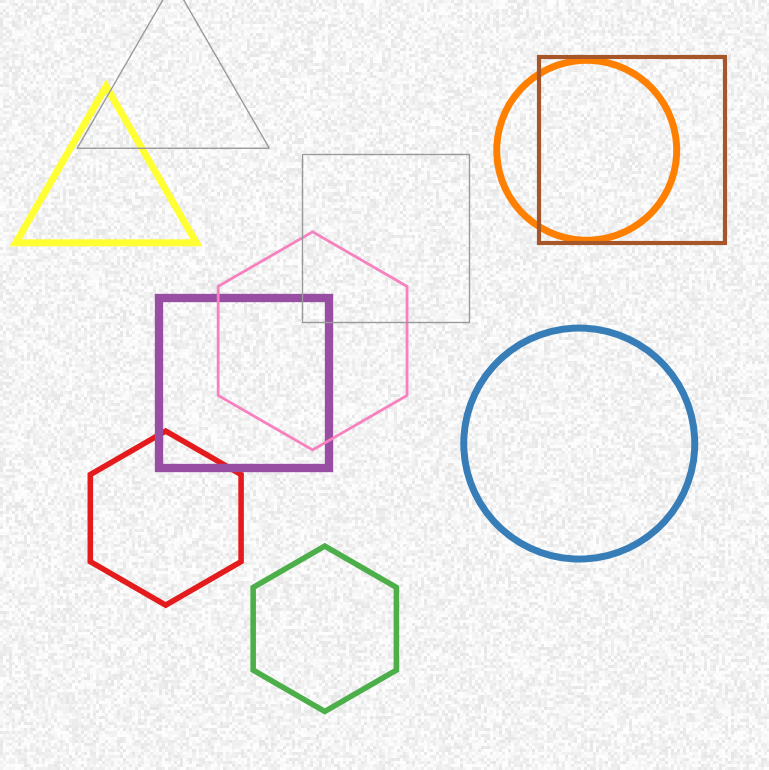[{"shape": "hexagon", "thickness": 2, "radius": 0.57, "center": [0.215, 0.327]}, {"shape": "circle", "thickness": 2.5, "radius": 0.75, "center": [0.752, 0.424]}, {"shape": "hexagon", "thickness": 2, "radius": 0.54, "center": [0.422, 0.183]}, {"shape": "square", "thickness": 3, "radius": 0.55, "center": [0.317, 0.503]}, {"shape": "circle", "thickness": 2.5, "radius": 0.58, "center": [0.762, 0.805]}, {"shape": "triangle", "thickness": 2.5, "radius": 0.68, "center": [0.138, 0.752]}, {"shape": "square", "thickness": 1.5, "radius": 0.6, "center": [0.821, 0.805]}, {"shape": "hexagon", "thickness": 1, "radius": 0.71, "center": [0.406, 0.557]}, {"shape": "triangle", "thickness": 0.5, "radius": 0.72, "center": [0.225, 0.879]}, {"shape": "square", "thickness": 0.5, "radius": 0.54, "center": [0.501, 0.691]}]